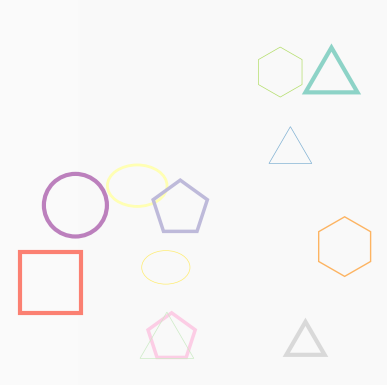[{"shape": "triangle", "thickness": 3, "radius": 0.39, "center": [0.855, 0.799]}, {"shape": "oval", "thickness": 2, "radius": 0.38, "center": [0.354, 0.518]}, {"shape": "pentagon", "thickness": 2.5, "radius": 0.37, "center": [0.465, 0.459]}, {"shape": "square", "thickness": 3, "radius": 0.39, "center": [0.131, 0.266]}, {"shape": "triangle", "thickness": 0.5, "radius": 0.32, "center": [0.749, 0.607]}, {"shape": "hexagon", "thickness": 1, "radius": 0.39, "center": [0.889, 0.36]}, {"shape": "hexagon", "thickness": 0.5, "radius": 0.32, "center": [0.723, 0.813]}, {"shape": "pentagon", "thickness": 2.5, "radius": 0.32, "center": [0.443, 0.123]}, {"shape": "triangle", "thickness": 3, "radius": 0.29, "center": [0.788, 0.107]}, {"shape": "circle", "thickness": 3, "radius": 0.41, "center": [0.195, 0.467]}, {"shape": "triangle", "thickness": 0.5, "radius": 0.4, "center": [0.431, 0.109]}, {"shape": "oval", "thickness": 0.5, "radius": 0.31, "center": [0.428, 0.306]}]